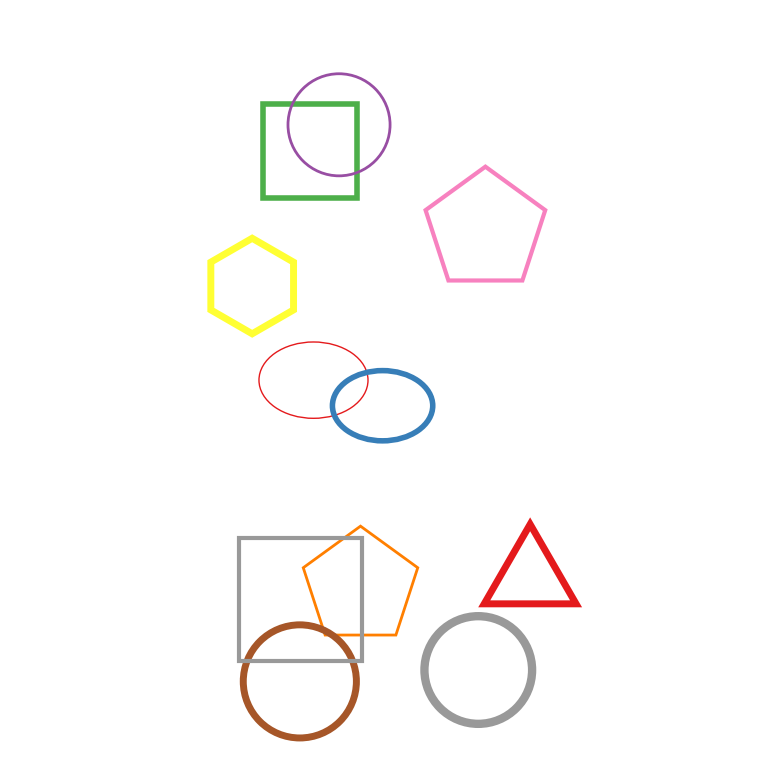[{"shape": "triangle", "thickness": 2.5, "radius": 0.34, "center": [0.689, 0.25]}, {"shape": "oval", "thickness": 0.5, "radius": 0.35, "center": [0.407, 0.506]}, {"shape": "oval", "thickness": 2, "radius": 0.33, "center": [0.497, 0.473]}, {"shape": "square", "thickness": 2, "radius": 0.3, "center": [0.403, 0.804]}, {"shape": "circle", "thickness": 1, "radius": 0.33, "center": [0.44, 0.838]}, {"shape": "pentagon", "thickness": 1, "radius": 0.39, "center": [0.468, 0.239]}, {"shape": "hexagon", "thickness": 2.5, "radius": 0.31, "center": [0.328, 0.629]}, {"shape": "circle", "thickness": 2.5, "radius": 0.37, "center": [0.389, 0.115]}, {"shape": "pentagon", "thickness": 1.5, "radius": 0.41, "center": [0.63, 0.702]}, {"shape": "circle", "thickness": 3, "radius": 0.35, "center": [0.621, 0.13]}, {"shape": "square", "thickness": 1.5, "radius": 0.4, "center": [0.391, 0.222]}]